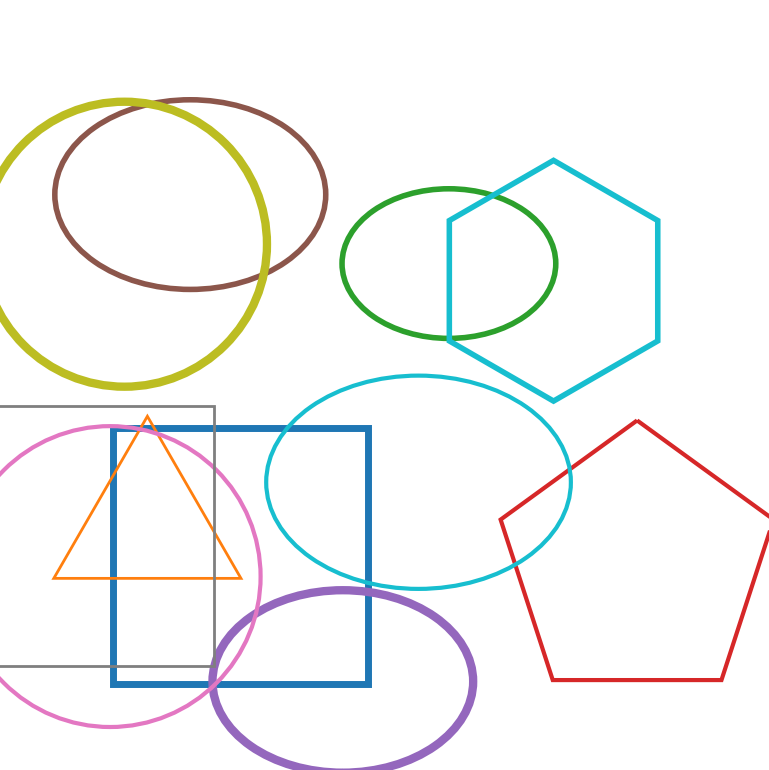[{"shape": "square", "thickness": 2.5, "radius": 0.83, "center": [0.312, 0.278]}, {"shape": "triangle", "thickness": 1, "radius": 0.7, "center": [0.191, 0.319]}, {"shape": "oval", "thickness": 2, "radius": 0.69, "center": [0.583, 0.658]}, {"shape": "pentagon", "thickness": 1.5, "radius": 0.93, "center": [0.827, 0.268]}, {"shape": "oval", "thickness": 3, "radius": 0.85, "center": [0.445, 0.115]}, {"shape": "oval", "thickness": 2, "radius": 0.88, "center": [0.247, 0.747]}, {"shape": "circle", "thickness": 1.5, "radius": 0.98, "center": [0.143, 0.251]}, {"shape": "square", "thickness": 1, "radius": 0.84, "center": [0.109, 0.304]}, {"shape": "circle", "thickness": 3, "radius": 0.93, "center": [0.162, 0.683]}, {"shape": "hexagon", "thickness": 2, "radius": 0.78, "center": [0.719, 0.635]}, {"shape": "oval", "thickness": 1.5, "radius": 0.99, "center": [0.544, 0.374]}]